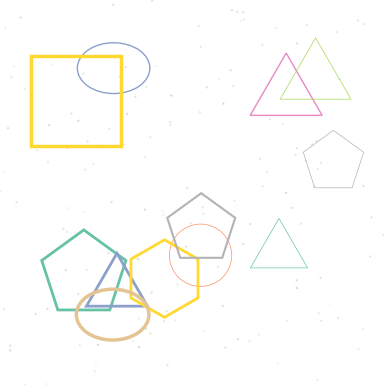[{"shape": "triangle", "thickness": 0.5, "radius": 0.43, "center": [0.725, 0.347]}, {"shape": "pentagon", "thickness": 2, "radius": 0.57, "center": [0.218, 0.288]}, {"shape": "circle", "thickness": 0.5, "radius": 0.41, "center": [0.521, 0.337]}, {"shape": "oval", "thickness": 1, "radius": 0.47, "center": [0.295, 0.823]}, {"shape": "triangle", "thickness": 2, "radius": 0.46, "center": [0.304, 0.251]}, {"shape": "triangle", "thickness": 1, "radius": 0.54, "center": [0.743, 0.754]}, {"shape": "triangle", "thickness": 0.5, "radius": 0.53, "center": [0.82, 0.796]}, {"shape": "hexagon", "thickness": 2, "radius": 0.5, "center": [0.427, 0.276]}, {"shape": "square", "thickness": 2.5, "radius": 0.59, "center": [0.197, 0.738]}, {"shape": "oval", "thickness": 2.5, "radius": 0.47, "center": [0.293, 0.183]}, {"shape": "pentagon", "thickness": 0.5, "radius": 0.41, "center": [0.866, 0.579]}, {"shape": "pentagon", "thickness": 1.5, "radius": 0.46, "center": [0.523, 0.405]}]